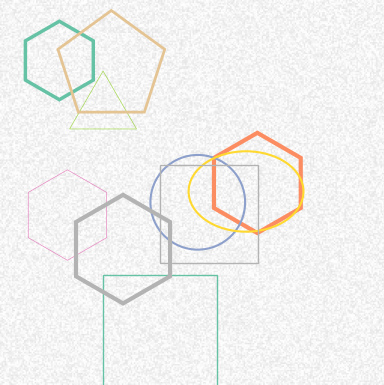[{"shape": "hexagon", "thickness": 2.5, "radius": 0.51, "center": [0.154, 0.843]}, {"shape": "square", "thickness": 1, "radius": 0.74, "center": [0.417, 0.137]}, {"shape": "hexagon", "thickness": 3, "radius": 0.65, "center": [0.668, 0.525]}, {"shape": "circle", "thickness": 1.5, "radius": 0.61, "center": [0.514, 0.475]}, {"shape": "hexagon", "thickness": 0.5, "radius": 0.59, "center": [0.175, 0.441]}, {"shape": "triangle", "thickness": 0.5, "radius": 0.5, "center": [0.268, 0.715]}, {"shape": "oval", "thickness": 1.5, "radius": 0.75, "center": [0.639, 0.503]}, {"shape": "pentagon", "thickness": 2, "radius": 0.73, "center": [0.289, 0.827]}, {"shape": "square", "thickness": 1, "radius": 0.64, "center": [0.543, 0.444]}, {"shape": "hexagon", "thickness": 3, "radius": 0.71, "center": [0.32, 0.353]}]